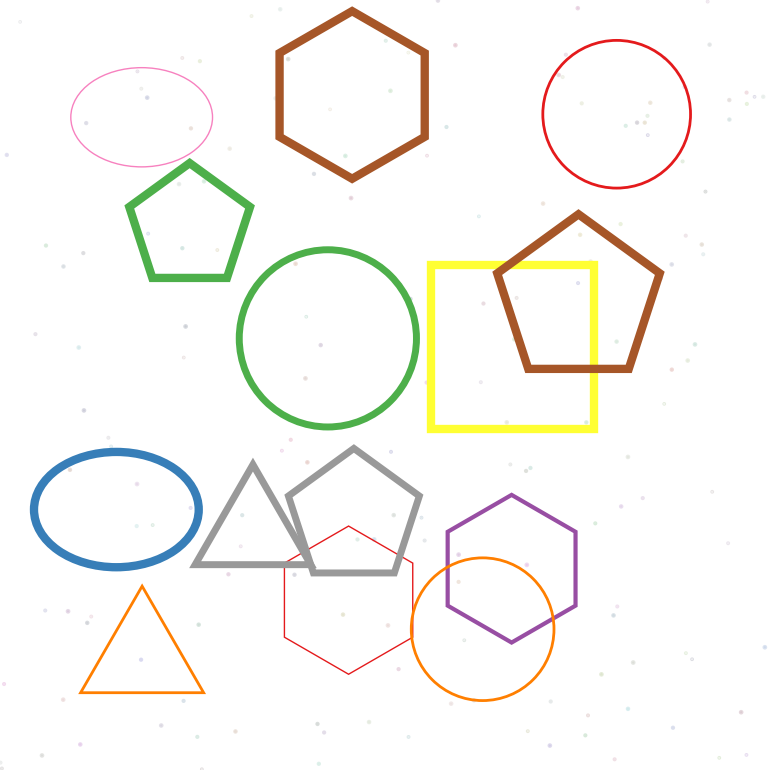[{"shape": "hexagon", "thickness": 0.5, "radius": 0.48, "center": [0.453, 0.221]}, {"shape": "circle", "thickness": 1, "radius": 0.48, "center": [0.801, 0.852]}, {"shape": "oval", "thickness": 3, "radius": 0.53, "center": [0.151, 0.338]}, {"shape": "pentagon", "thickness": 3, "radius": 0.41, "center": [0.246, 0.706]}, {"shape": "circle", "thickness": 2.5, "radius": 0.58, "center": [0.426, 0.561]}, {"shape": "hexagon", "thickness": 1.5, "radius": 0.48, "center": [0.664, 0.261]}, {"shape": "triangle", "thickness": 1, "radius": 0.46, "center": [0.185, 0.147]}, {"shape": "circle", "thickness": 1, "radius": 0.46, "center": [0.627, 0.183]}, {"shape": "square", "thickness": 3, "radius": 0.53, "center": [0.666, 0.549]}, {"shape": "pentagon", "thickness": 3, "radius": 0.55, "center": [0.751, 0.611]}, {"shape": "hexagon", "thickness": 3, "radius": 0.54, "center": [0.457, 0.877]}, {"shape": "oval", "thickness": 0.5, "radius": 0.46, "center": [0.184, 0.848]}, {"shape": "pentagon", "thickness": 2.5, "radius": 0.45, "center": [0.46, 0.328]}, {"shape": "triangle", "thickness": 2.5, "radius": 0.43, "center": [0.329, 0.31]}]